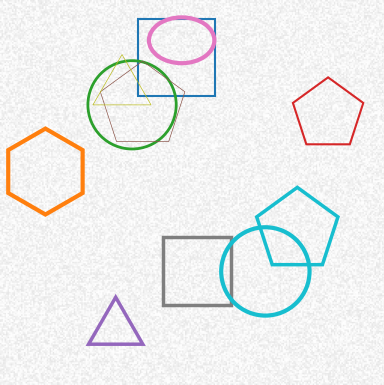[{"shape": "square", "thickness": 1.5, "radius": 0.5, "center": [0.459, 0.851]}, {"shape": "hexagon", "thickness": 3, "radius": 0.56, "center": [0.118, 0.554]}, {"shape": "circle", "thickness": 2, "radius": 0.57, "center": [0.343, 0.728]}, {"shape": "pentagon", "thickness": 1.5, "radius": 0.48, "center": [0.852, 0.703]}, {"shape": "triangle", "thickness": 2.5, "radius": 0.41, "center": [0.301, 0.147]}, {"shape": "pentagon", "thickness": 0.5, "radius": 0.58, "center": [0.37, 0.726]}, {"shape": "oval", "thickness": 3, "radius": 0.42, "center": [0.472, 0.895]}, {"shape": "square", "thickness": 2.5, "radius": 0.44, "center": [0.512, 0.295]}, {"shape": "triangle", "thickness": 0.5, "radius": 0.44, "center": [0.317, 0.771]}, {"shape": "pentagon", "thickness": 2.5, "radius": 0.55, "center": [0.772, 0.402]}, {"shape": "circle", "thickness": 3, "radius": 0.57, "center": [0.689, 0.295]}]